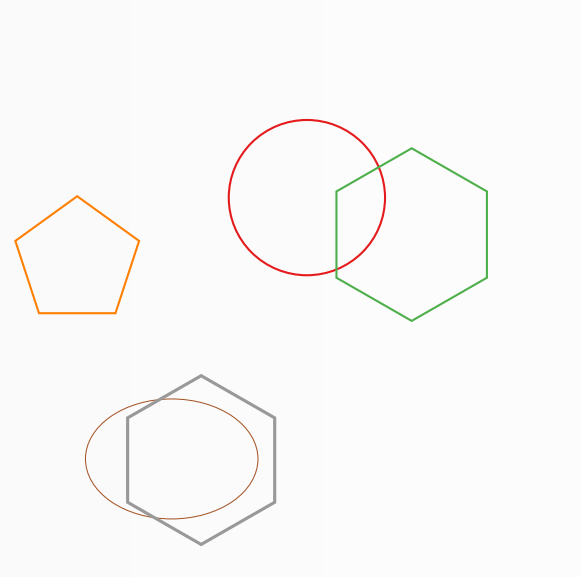[{"shape": "circle", "thickness": 1, "radius": 0.67, "center": [0.528, 0.657]}, {"shape": "hexagon", "thickness": 1, "radius": 0.75, "center": [0.708, 0.593]}, {"shape": "pentagon", "thickness": 1, "radius": 0.56, "center": [0.133, 0.547]}, {"shape": "oval", "thickness": 0.5, "radius": 0.74, "center": [0.295, 0.204]}, {"shape": "hexagon", "thickness": 1.5, "radius": 0.73, "center": [0.346, 0.202]}]